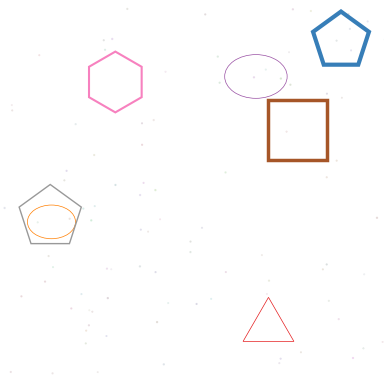[{"shape": "triangle", "thickness": 0.5, "radius": 0.38, "center": [0.697, 0.151]}, {"shape": "pentagon", "thickness": 3, "radius": 0.38, "center": [0.886, 0.894]}, {"shape": "oval", "thickness": 0.5, "radius": 0.41, "center": [0.665, 0.801]}, {"shape": "oval", "thickness": 0.5, "radius": 0.31, "center": [0.134, 0.424]}, {"shape": "square", "thickness": 2.5, "radius": 0.39, "center": [0.773, 0.662]}, {"shape": "hexagon", "thickness": 1.5, "radius": 0.39, "center": [0.3, 0.787]}, {"shape": "pentagon", "thickness": 1, "radius": 0.42, "center": [0.13, 0.436]}]